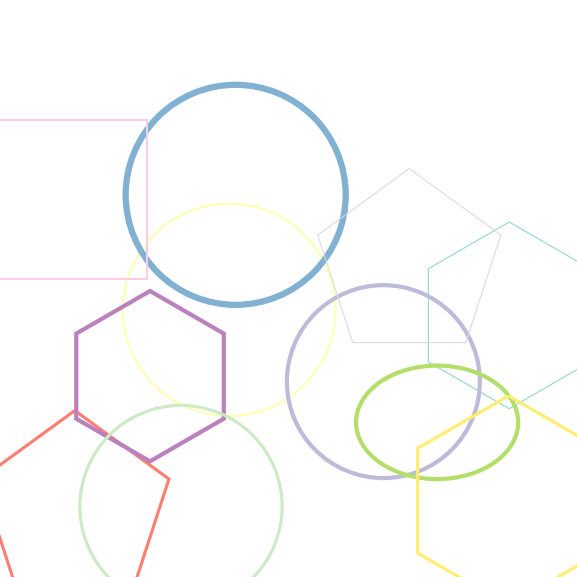[{"shape": "hexagon", "thickness": 0.5, "radius": 0.81, "center": [0.882, 0.453]}, {"shape": "circle", "thickness": 1, "radius": 0.92, "center": [0.397, 0.463]}, {"shape": "circle", "thickness": 2, "radius": 0.84, "center": [0.664, 0.338]}, {"shape": "pentagon", "thickness": 1.5, "radius": 0.86, "center": [0.13, 0.117]}, {"shape": "circle", "thickness": 3, "radius": 0.95, "center": [0.408, 0.662]}, {"shape": "oval", "thickness": 2, "radius": 0.7, "center": [0.757, 0.268]}, {"shape": "square", "thickness": 1, "radius": 0.69, "center": [0.117, 0.654]}, {"shape": "pentagon", "thickness": 0.5, "radius": 0.83, "center": [0.709, 0.541]}, {"shape": "hexagon", "thickness": 2, "radius": 0.74, "center": [0.26, 0.348]}, {"shape": "circle", "thickness": 1.5, "radius": 0.88, "center": [0.313, 0.122]}, {"shape": "hexagon", "thickness": 1.5, "radius": 0.91, "center": [0.88, 0.132]}]